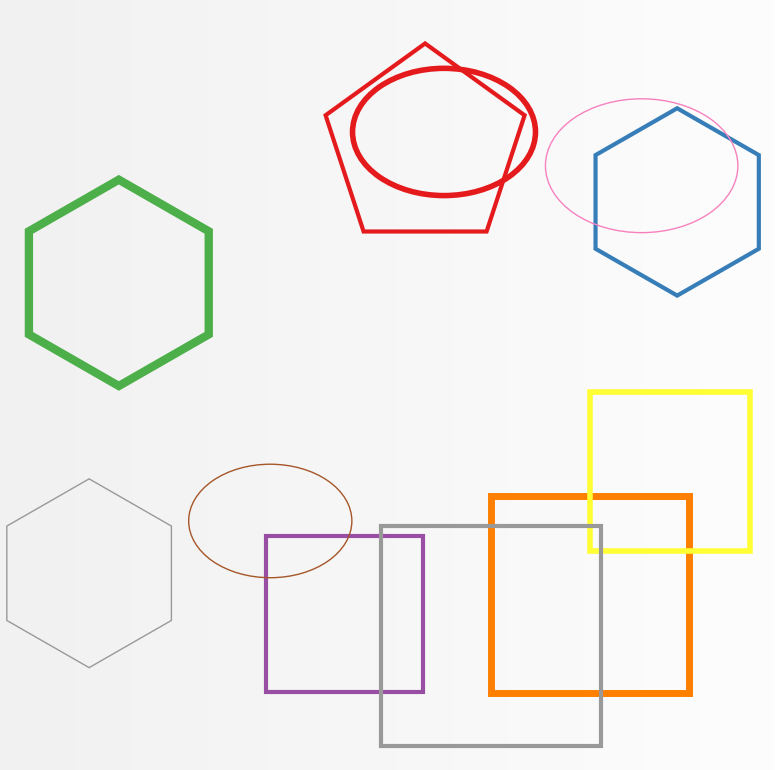[{"shape": "oval", "thickness": 2, "radius": 0.59, "center": [0.573, 0.829]}, {"shape": "pentagon", "thickness": 1.5, "radius": 0.68, "center": [0.549, 0.809]}, {"shape": "hexagon", "thickness": 1.5, "radius": 0.61, "center": [0.874, 0.738]}, {"shape": "hexagon", "thickness": 3, "radius": 0.67, "center": [0.153, 0.633]}, {"shape": "square", "thickness": 1.5, "radius": 0.51, "center": [0.444, 0.202]}, {"shape": "square", "thickness": 2.5, "radius": 0.64, "center": [0.761, 0.228]}, {"shape": "square", "thickness": 2, "radius": 0.52, "center": [0.864, 0.387]}, {"shape": "oval", "thickness": 0.5, "radius": 0.53, "center": [0.349, 0.323]}, {"shape": "oval", "thickness": 0.5, "radius": 0.62, "center": [0.828, 0.785]}, {"shape": "square", "thickness": 1.5, "radius": 0.71, "center": [0.634, 0.174]}, {"shape": "hexagon", "thickness": 0.5, "radius": 0.61, "center": [0.115, 0.256]}]